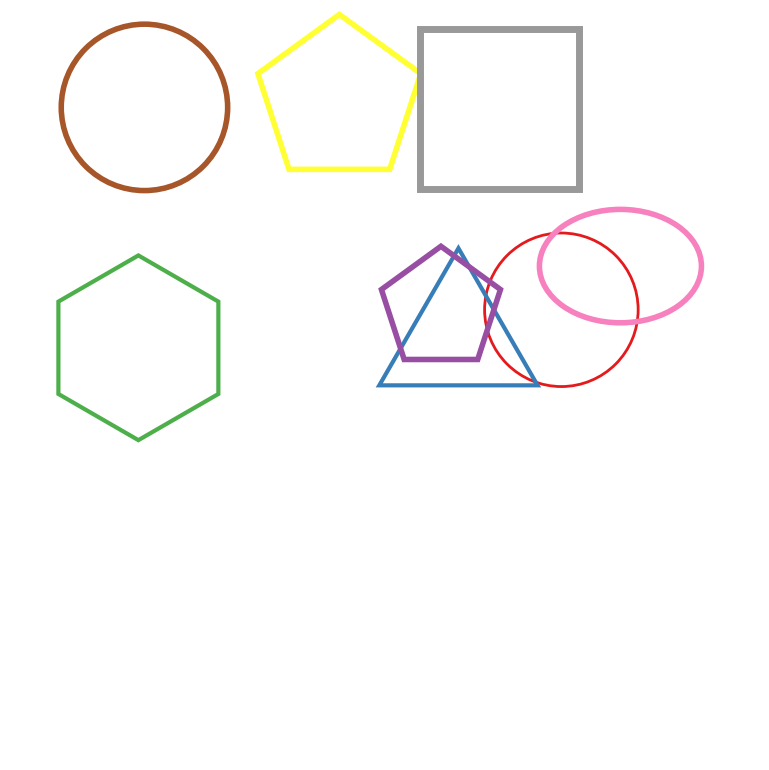[{"shape": "circle", "thickness": 1, "radius": 0.5, "center": [0.729, 0.598]}, {"shape": "triangle", "thickness": 1.5, "radius": 0.59, "center": [0.595, 0.559]}, {"shape": "hexagon", "thickness": 1.5, "radius": 0.6, "center": [0.18, 0.548]}, {"shape": "pentagon", "thickness": 2, "radius": 0.41, "center": [0.573, 0.599]}, {"shape": "pentagon", "thickness": 2, "radius": 0.56, "center": [0.441, 0.87]}, {"shape": "circle", "thickness": 2, "radius": 0.54, "center": [0.188, 0.861]}, {"shape": "oval", "thickness": 2, "radius": 0.53, "center": [0.806, 0.654]}, {"shape": "square", "thickness": 2.5, "radius": 0.52, "center": [0.649, 0.859]}]